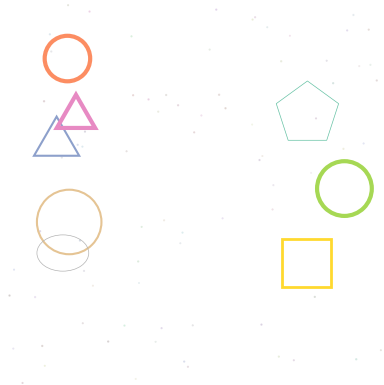[{"shape": "pentagon", "thickness": 0.5, "radius": 0.43, "center": [0.799, 0.704]}, {"shape": "circle", "thickness": 3, "radius": 0.3, "center": [0.175, 0.848]}, {"shape": "triangle", "thickness": 1.5, "radius": 0.34, "center": [0.147, 0.629]}, {"shape": "triangle", "thickness": 3, "radius": 0.29, "center": [0.197, 0.696]}, {"shape": "circle", "thickness": 3, "radius": 0.36, "center": [0.895, 0.51]}, {"shape": "square", "thickness": 2, "radius": 0.32, "center": [0.795, 0.317]}, {"shape": "circle", "thickness": 1.5, "radius": 0.42, "center": [0.18, 0.423]}, {"shape": "oval", "thickness": 0.5, "radius": 0.34, "center": [0.163, 0.343]}]